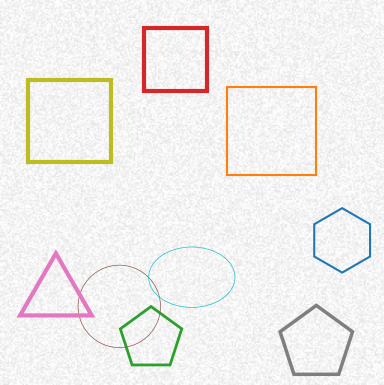[{"shape": "hexagon", "thickness": 1.5, "radius": 0.42, "center": [0.889, 0.376]}, {"shape": "square", "thickness": 1.5, "radius": 0.57, "center": [0.705, 0.66]}, {"shape": "pentagon", "thickness": 2, "radius": 0.42, "center": [0.392, 0.12]}, {"shape": "square", "thickness": 3, "radius": 0.41, "center": [0.457, 0.845]}, {"shape": "circle", "thickness": 0.5, "radius": 0.53, "center": [0.31, 0.204]}, {"shape": "triangle", "thickness": 3, "radius": 0.54, "center": [0.145, 0.234]}, {"shape": "pentagon", "thickness": 2.5, "radius": 0.49, "center": [0.822, 0.108]}, {"shape": "square", "thickness": 3, "radius": 0.54, "center": [0.181, 0.685]}, {"shape": "oval", "thickness": 0.5, "radius": 0.56, "center": [0.498, 0.28]}]